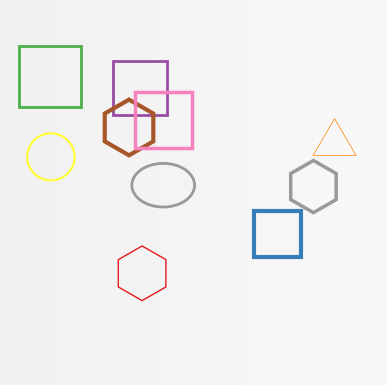[{"shape": "hexagon", "thickness": 1, "radius": 0.35, "center": [0.367, 0.29]}, {"shape": "square", "thickness": 3, "radius": 0.3, "center": [0.717, 0.392]}, {"shape": "square", "thickness": 2, "radius": 0.4, "center": [0.129, 0.802]}, {"shape": "square", "thickness": 2, "radius": 0.35, "center": [0.361, 0.772]}, {"shape": "triangle", "thickness": 0.5, "radius": 0.32, "center": [0.863, 0.628]}, {"shape": "circle", "thickness": 1.5, "radius": 0.31, "center": [0.131, 0.593]}, {"shape": "hexagon", "thickness": 3, "radius": 0.36, "center": [0.333, 0.669]}, {"shape": "square", "thickness": 2.5, "radius": 0.36, "center": [0.422, 0.689]}, {"shape": "hexagon", "thickness": 2.5, "radius": 0.34, "center": [0.809, 0.515]}, {"shape": "oval", "thickness": 2, "radius": 0.4, "center": [0.421, 0.519]}]